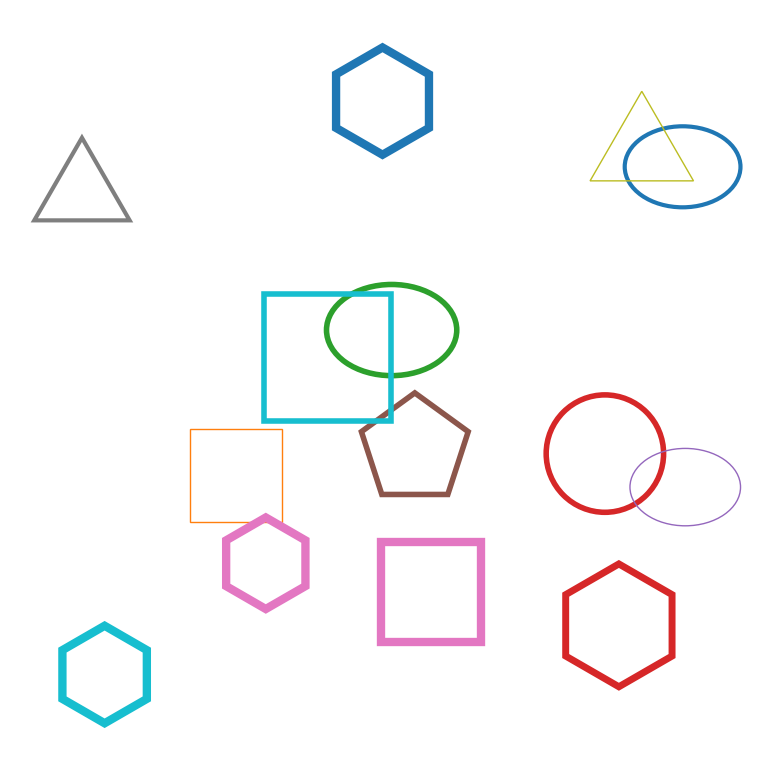[{"shape": "hexagon", "thickness": 3, "radius": 0.35, "center": [0.497, 0.869]}, {"shape": "oval", "thickness": 1.5, "radius": 0.38, "center": [0.886, 0.783]}, {"shape": "square", "thickness": 0.5, "radius": 0.3, "center": [0.307, 0.383]}, {"shape": "oval", "thickness": 2, "radius": 0.42, "center": [0.509, 0.571]}, {"shape": "circle", "thickness": 2, "radius": 0.38, "center": [0.786, 0.411]}, {"shape": "hexagon", "thickness": 2.5, "radius": 0.4, "center": [0.804, 0.188]}, {"shape": "oval", "thickness": 0.5, "radius": 0.36, "center": [0.89, 0.367]}, {"shape": "pentagon", "thickness": 2, "radius": 0.36, "center": [0.539, 0.417]}, {"shape": "hexagon", "thickness": 3, "radius": 0.3, "center": [0.345, 0.269]}, {"shape": "square", "thickness": 3, "radius": 0.32, "center": [0.559, 0.231]}, {"shape": "triangle", "thickness": 1.5, "radius": 0.36, "center": [0.106, 0.75]}, {"shape": "triangle", "thickness": 0.5, "radius": 0.39, "center": [0.833, 0.804]}, {"shape": "hexagon", "thickness": 3, "radius": 0.32, "center": [0.136, 0.124]}, {"shape": "square", "thickness": 2, "radius": 0.41, "center": [0.425, 0.535]}]